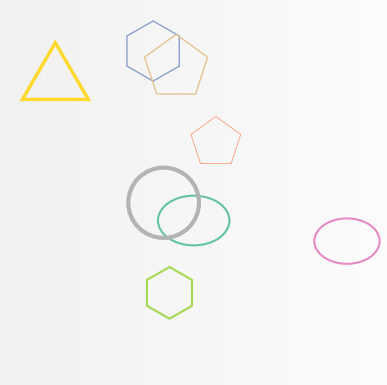[{"shape": "oval", "thickness": 1.5, "radius": 0.46, "center": [0.5, 0.427]}, {"shape": "pentagon", "thickness": 0.5, "radius": 0.34, "center": [0.557, 0.63]}, {"shape": "hexagon", "thickness": 1, "radius": 0.39, "center": [0.395, 0.867]}, {"shape": "oval", "thickness": 1.5, "radius": 0.42, "center": [0.895, 0.374]}, {"shape": "hexagon", "thickness": 1.5, "radius": 0.34, "center": [0.437, 0.239]}, {"shape": "triangle", "thickness": 2.5, "radius": 0.49, "center": [0.143, 0.791]}, {"shape": "pentagon", "thickness": 1, "radius": 0.43, "center": [0.454, 0.825]}, {"shape": "circle", "thickness": 3, "radius": 0.46, "center": [0.422, 0.473]}]